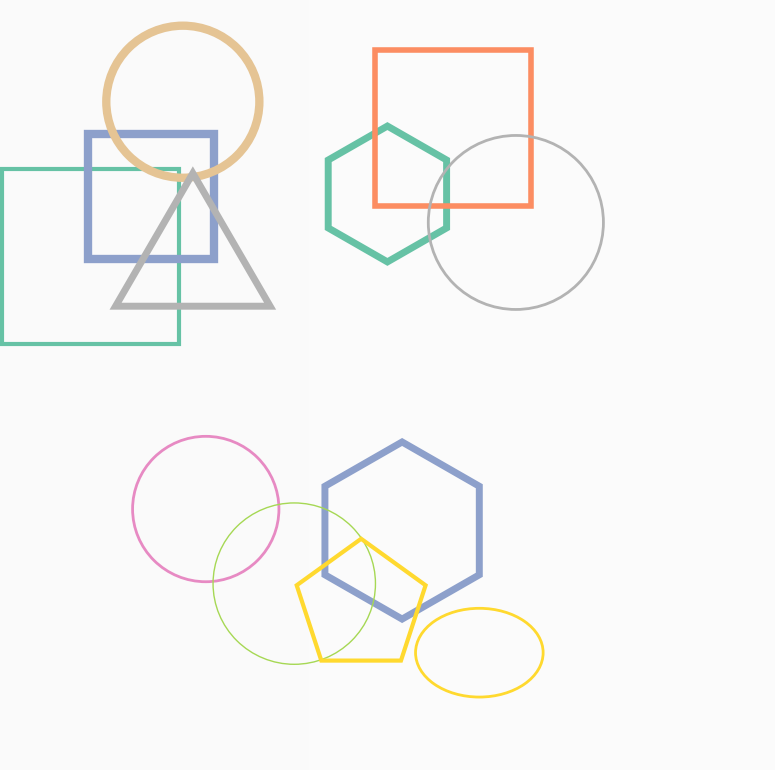[{"shape": "square", "thickness": 1.5, "radius": 0.57, "center": [0.117, 0.667]}, {"shape": "hexagon", "thickness": 2.5, "radius": 0.44, "center": [0.5, 0.748]}, {"shape": "square", "thickness": 2, "radius": 0.5, "center": [0.585, 0.834]}, {"shape": "hexagon", "thickness": 2.5, "radius": 0.58, "center": [0.519, 0.311]}, {"shape": "square", "thickness": 3, "radius": 0.4, "center": [0.195, 0.745]}, {"shape": "circle", "thickness": 1, "radius": 0.47, "center": [0.265, 0.339]}, {"shape": "circle", "thickness": 0.5, "radius": 0.52, "center": [0.38, 0.242]}, {"shape": "oval", "thickness": 1, "radius": 0.41, "center": [0.618, 0.152]}, {"shape": "pentagon", "thickness": 1.5, "radius": 0.44, "center": [0.466, 0.213]}, {"shape": "circle", "thickness": 3, "radius": 0.49, "center": [0.236, 0.868]}, {"shape": "circle", "thickness": 1, "radius": 0.56, "center": [0.666, 0.711]}, {"shape": "triangle", "thickness": 2.5, "radius": 0.58, "center": [0.249, 0.66]}]